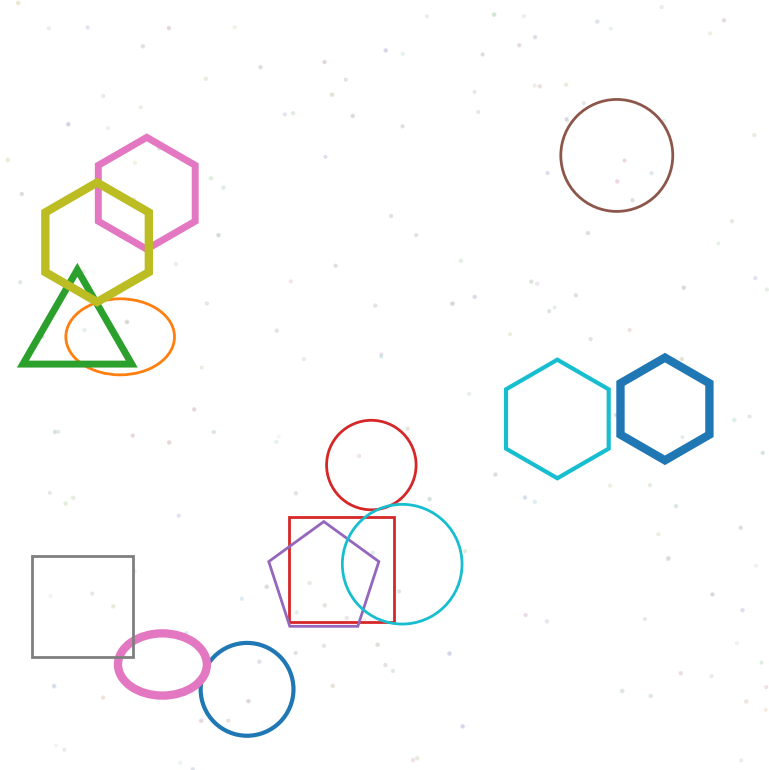[{"shape": "circle", "thickness": 1.5, "radius": 0.3, "center": [0.321, 0.105]}, {"shape": "hexagon", "thickness": 3, "radius": 0.33, "center": [0.864, 0.469]}, {"shape": "oval", "thickness": 1, "radius": 0.35, "center": [0.156, 0.563]}, {"shape": "triangle", "thickness": 2.5, "radius": 0.41, "center": [0.1, 0.568]}, {"shape": "square", "thickness": 1, "radius": 0.34, "center": [0.443, 0.26]}, {"shape": "circle", "thickness": 1, "radius": 0.29, "center": [0.482, 0.396]}, {"shape": "pentagon", "thickness": 1, "radius": 0.38, "center": [0.421, 0.247]}, {"shape": "circle", "thickness": 1, "radius": 0.36, "center": [0.801, 0.798]}, {"shape": "hexagon", "thickness": 2.5, "radius": 0.36, "center": [0.191, 0.749]}, {"shape": "oval", "thickness": 3, "radius": 0.29, "center": [0.211, 0.137]}, {"shape": "square", "thickness": 1, "radius": 0.33, "center": [0.107, 0.213]}, {"shape": "hexagon", "thickness": 3, "radius": 0.39, "center": [0.126, 0.685]}, {"shape": "circle", "thickness": 1, "radius": 0.39, "center": [0.522, 0.267]}, {"shape": "hexagon", "thickness": 1.5, "radius": 0.38, "center": [0.724, 0.456]}]